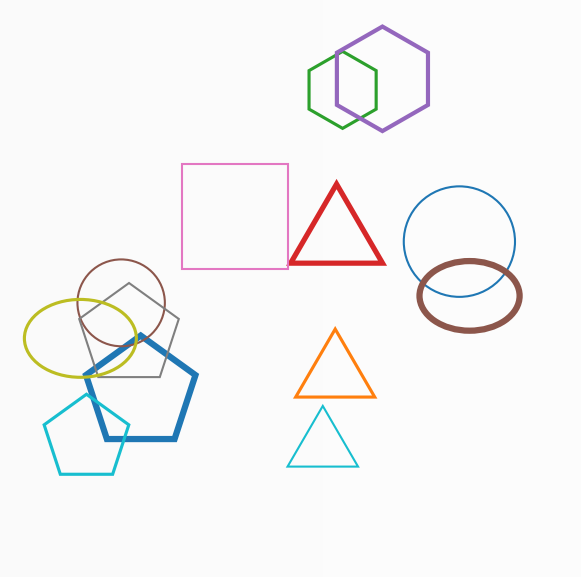[{"shape": "circle", "thickness": 1, "radius": 0.48, "center": [0.79, 0.581]}, {"shape": "pentagon", "thickness": 3, "radius": 0.5, "center": [0.242, 0.319]}, {"shape": "triangle", "thickness": 1.5, "radius": 0.39, "center": [0.577, 0.351]}, {"shape": "hexagon", "thickness": 1.5, "radius": 0.33, "center": [0.589, 0.844]}, {"shape": "triangle", "thickness": 2.5, "radius": 0.46, "center": [0.579, 0.589]}, {"shape": "hexagon", "thickness": 2, "radius": 0.45, "center": [0.658, 0.863]}, {"shape": "circle", "thickness": 1, "radius": 0.38, "center": [0.208, 0.475]}, {"shape": "oval", "thickness": 3, "radius": 0.43, "center": [0.808, 0.487]}, {"shape": "square", "thickness": 1, "radius": 0.45, "center": [0.405, 0.625]}, {"shape": "pentagon", "thickness": 1, "radius": 0.45, "center": [0.222, 0.419]}, {"shape": "oval", "thickness": 1.5, "radius": 0.48, "center": [0.138, 0.413]}, {"shape": "triangle", "thickness": 1, "radius": 0.35, "center": [0.555, 0.226]}, {"shape": "pentagon", "thickness": 1.5, "radius": 0.38, "center": [0.149, 0.24]}]